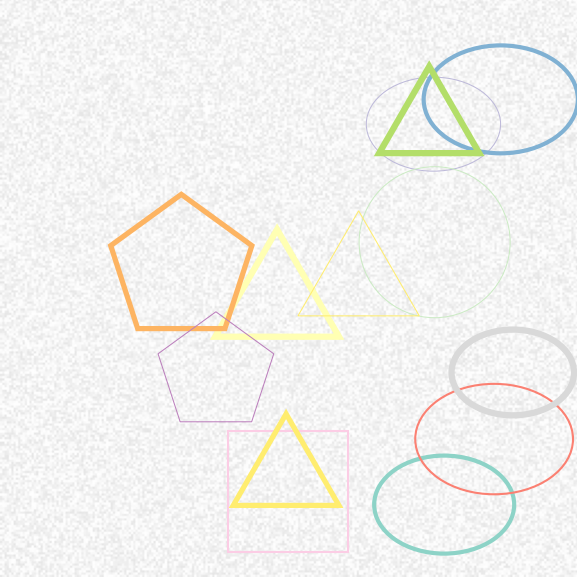[{"shape": "oval", "thickness": 2, "radius": 0.61, "center": [0.769, 0.125]}, {"shape": "triangle", "thickness": 3, "radius": 0.62, "center": [0.48, 0.478]}, {"shape": "oval", "thickness": 0.5, "radius": 0.58, "center": [0.751, 0.784]}, {"shape": "oval", "thickness": 1, "radius": 0.68, "center": [0.856, 0.239]}, {"shape": "oval", "thickness": 2, "radius": 0.67, "center": [0.867, 0.827]}, {"shape": "pentagon", "thickness": 2.5, "radius": 0.64, "center": [0.314, 0.534]}, {"shape": "triangle", "thickness": 3, "radius": 0.5, "center": [0.743, 0.784]}, {"shape": "square", "thickness": 1, "radius": 0.52, "center": [0.499, 0.148]}, {"shape": "oval", "thickness": 3, "radius": 0.53, "center": [0.888, 0.354]}, {"shape": "pentagon", "thickness": 0.5, "radius": 0.53, "center": [0.374, 0.354]}, {"shape": "circle", "thickness": 0.5, "radius": 0.65, "center": [0.753, 0.58]}, {"shape": "triangle", "thickness": 2.5, "radius": 0.53, "center": [0.495, 0.177]}, {"shape": "triangle", "thickness": 0.5, "radius": 0.61, "center": [0.621, 0.513]}]